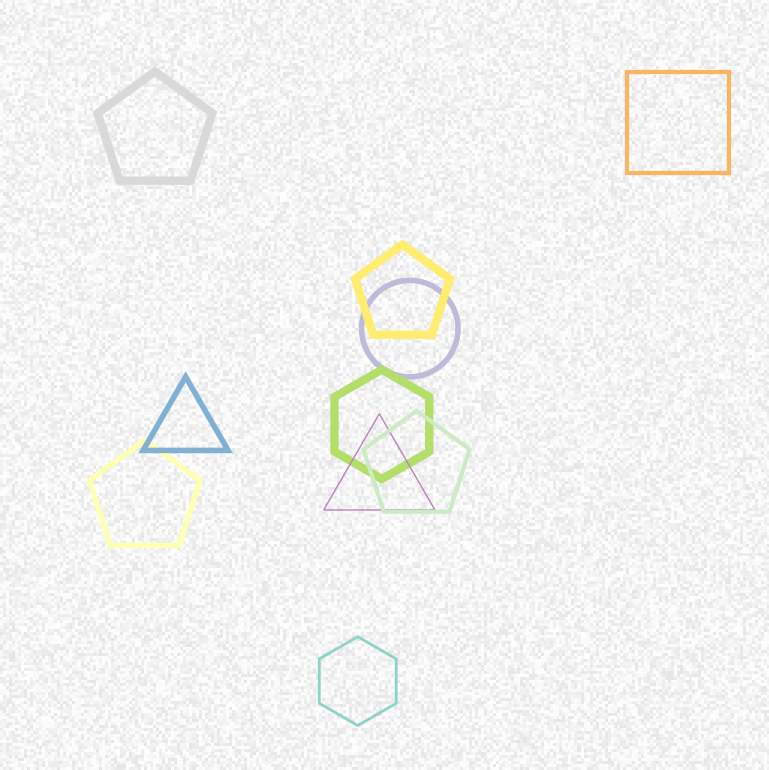[{"shape": "hexagon", "thickness": 1, "radius": 0.29, "center": [0.465, 0.115]}, {"shape": "pentagon", "thickness": 2, "radius": 0.38, "center": [0.188, 0.353]}, {"shape": "circle", "thickness": 2, "radius": 0.31, "center": [0.532, 0.573]}, {"shape": "triangle", "thickness": 2, "radius": 0.32, "center": [0.241, 0.447]}, {"shape": "square", "thickness": 1.5, "radius": 0.33, "center": [0.881, 0.841]}, {"shape": "hexagon", "thickness": 3, "radius": 0.36, "center": [0.496, 0.449]}, {"shape": "pentagon", "thickness": 3, "radius": 0.39, "center": [0.201, 0.829]}, {"shape": "triangle", "thickness": 0.5, "radius": 0.42, "center": [0.493, 0.379]}, {"shape": "pentagon", "thickness": 1.5, "radius": 0.36, "center": [0.541, 0.394]}, {"shape": "pentagon", "thickness": 3, "radius": 0.32, "center": [0.523, 0.618]}]